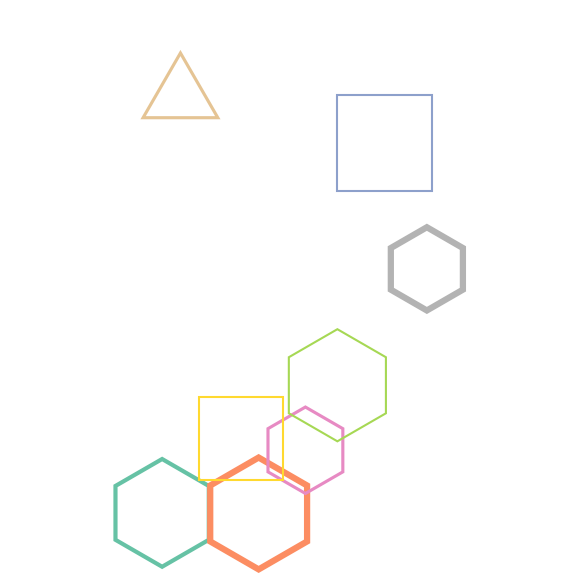[{"shape": "hexagon", "thickness": 2, "radius": 0.47, "center": [0.281, 0.111]}, {"shape": "hexagon", "thickness": 3, "radius": 0.48, "center": [0.448, 0.11]}, {"shape": "square", "thickness": 1, "radius": 0.41, "center": [0.666, 0.751]}, {"shape": "hexagon", "thickness": 1.5, "radius": 0.37, "center": [0.529, 0.219]}, {"shape": "hexagon", "thickness": 1, "radius": 0.49, "center": [0.584, 0.332]}, {"shape": "square", "thickness": 1, "radius": 0.36, "center": [0.417, 0.24]}, {"shape": "triangle", "thickness": 1.5, "radius": 0.37, "center": [0.312, 0.833]}, {"shape": "hexagon", "thickness": 3, "radius": 0.36, "center": [0.739, 0.534]}]